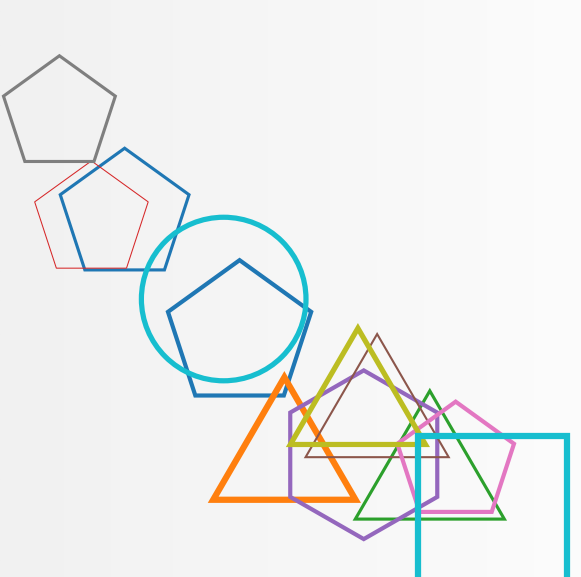[{"shape": "pentagon", "thickness": 2, "radius": 0.65, "center": [0.412, 0.419]}, {"shape": "pentagon", "thickness": 1.5, "radius": 0.58, "center": [0.214, 0.626]}, {"shape": "triangle", "thickness": 3, "radius": 0.71, "center": [0.489, 0.204]}, {"shape": "triangle", "thickness": 1.5, "radius": 0.74, "center": [0.739, 0.174]}, {"shape": "pentagon", "thickness": 0.5, "radius": 0.51, "center": [0.157, 0.618]}, {"shape": "hexagon", "thickness": 2, "radius": 0.73, "center": [0.626, 0.212]}, {"shape": "triangle", "thickness": 1, "radius": 0.71, "center": [0.649, 0.279]}, {"shape": "pentagon", "thickness": 2, "radius": 0.53, "center": [0.784, 0.198]}, {"shape": "pentagon", "thickness": 1.5, "radius": 0.51, "center": [0.102, 0.801]}, {"shape": "triangle", "thickness": 2.5, "radius": 0.67, "center": [0.616, 0.297]}, {"shape": "circle", "thickness": 2.5, "radius": 0.71, "center": [0.385, 0.481]}, {"shape": "square", "thickness": 3, "radius": 0.64, "center": [0.847, 0.116]}]